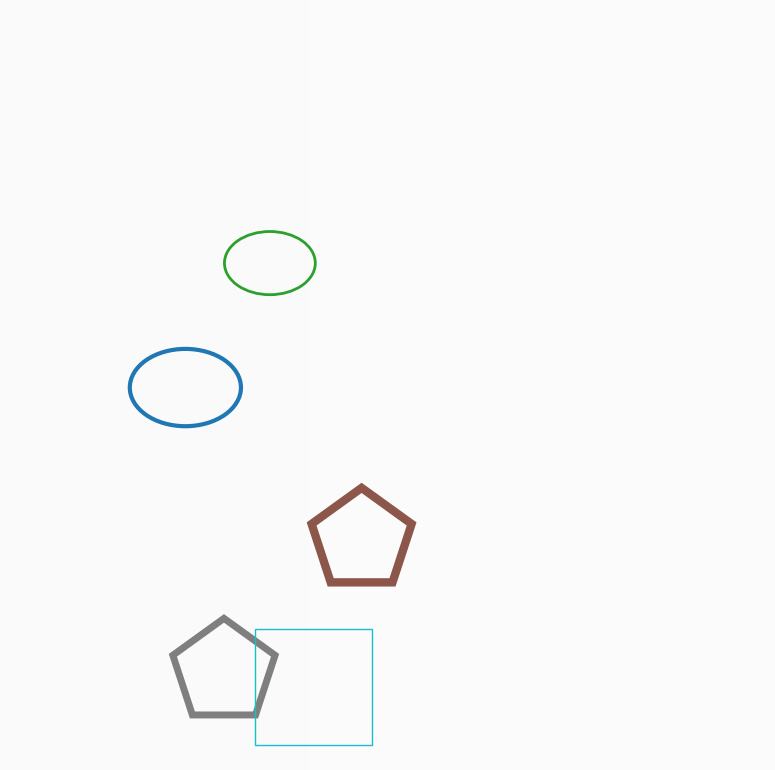[{"shape": "oval", "thickness": 1.5, "radius": 0.36, "center": [0.239, 0.497]}, {"shape": "oval", "thickness": 1, "radius": 0.29, "center": [0.348, 0.658]}, {"shape": "pentagon", "thickness": 3, "radius": 0.34, "center": [0.467, 0.299]}, {"shape": "pentagon", "thickness": 2.5, "radius": 0.35, "center": [0.289, 0.128]}, {"shape": "square", "thickness": 0.5, "radius": 0.38, "center": [0.405, 0.108]}]